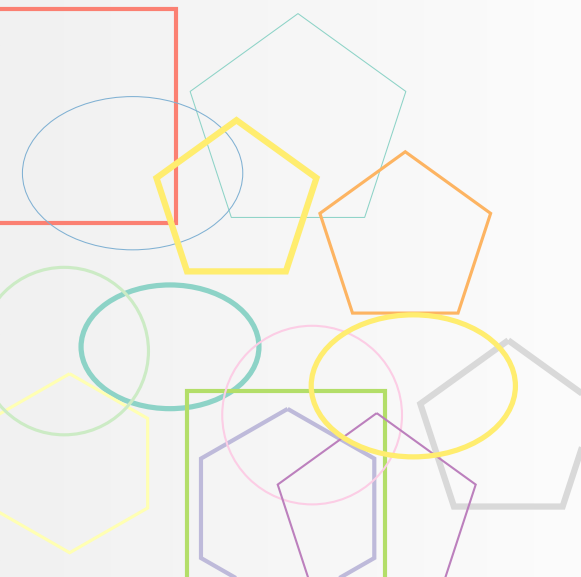[{"shape": "pentagon", "thickness": 0.5, "radius": 0.98, "center": [0.513, 0.78]}, {"shape": "oval", "thickness": 2.5, "radius": 0.77, "center": [0.292, 0.399]}, {"shape": "hexagon", "thickness": 1.5, "radius": 0.77, "center": [0.12, 0.197]}, {"shape": "hexagon", "thickness": 2, "radius": 0.86, "center": [0.495, 0.119]}, {"shape": "square", "thickness": 2, "radius": 0.93, "center": [0.118, 0.798]}, {"shape": "oval", "thickness": 0.5, "radius": 0.95, "center": [0.228, 0.699]}, {"shape": "pentagon", "thickness": 1.5, "radius": 0.77, "center": [0.697, 0.582]}, {"shape": "square", "thickness": 2, "radius": 0.85, "center": [0.492, 0.153]}, {"shape": "circle", "thickness": 1, "radius": 0.77, "center": [0.537, 0.28]}, {"shape": "pentagon", "thickness": 3, "radius": 0.8, "center": [0.874, 0.251]}, {"shape": "pentagon", "thickness": 1, "radius": 0.9, "center": [0.648, 0.105]}, {"shape": "circle", "thickness": 1.5, "radius": 0.73, "center": [0.11, 0.391]}, {"shape": "pentagon", "thickness": 3, "radius": 0.72, "center": [0.407, 0.646]}, {"shape": "oval", "thickness": 2.5, "radius": 0.88, "center": [0.711, 0.331]}]